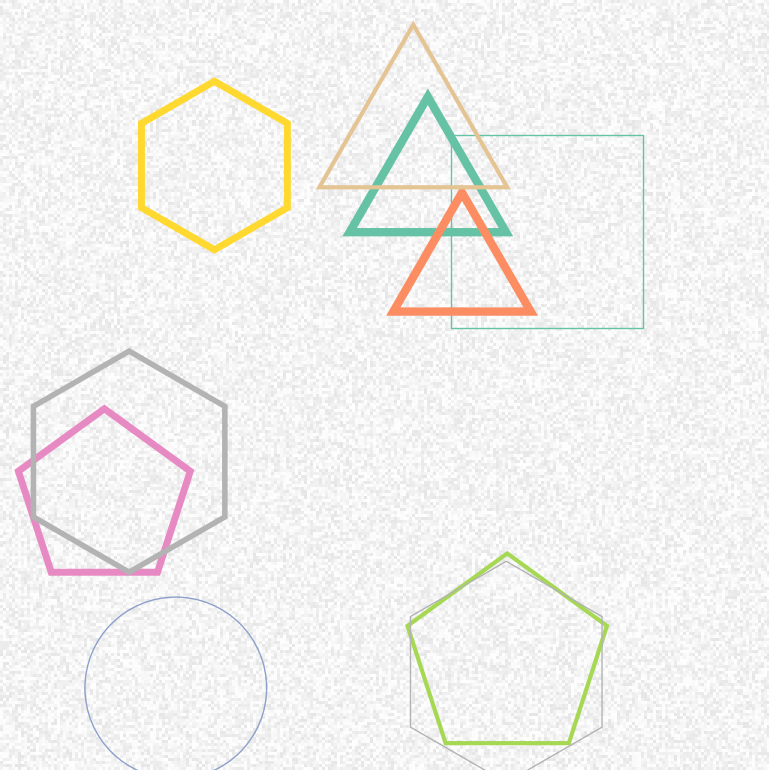[{"shape": "square", "thickness": 0.5, "radius": 0.62, "center": [0.711, 0.699]}, {"shape": "triangle", "thickness": 3, "radius": 0.59, "center": [0.556, 0.757]}, {"shape": "triangle", "thickness": 3, "radius": 0.52, "center": [0.6, 0.647]}, {"shape": "circle", "thickness": 0.5, "radius": 0.59, "center": [0.228, 0.107]}, {"shape": "pentagon", "thickness": 2.5, "radius": 0.59, "center": [0.136, 0.352]}, {"shape": "pentagon", "thickness": 1.5, "radius": 0.68, "center": [0.659, 0.145]}, {"shape": "hexagon", "thickness": 2.5, "radius": 0.55, "center": [0.278, 0.785]}, {"shape": "triangle", "thickness": 1.5, "radius": 0.7, "center": [0.537, 0.827]}, {"shape": "hexagon", "thickness": 0.5, "radius": 0.72, "center": [0.657, 0.127]}, {"shape": "hexagon", "thickness": 2, "radius": 0.72, "center": [0.168, 0.4]}]